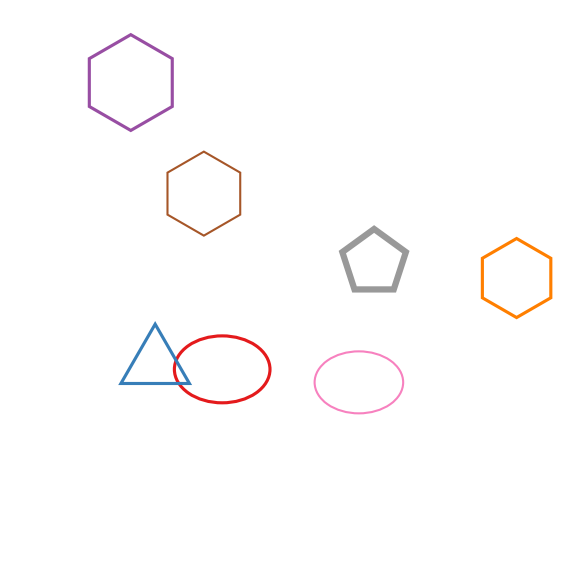[{"shape": "oval", "thickness": 1.5, "radius": 0.41, "center": [0.385, 0.36]}, {"shape": "triangle", "thickness": 1.5, "radius": 0.34, "center": [0.269, 0.369]}, {"shape": "hexagon", "thickness": 1.5, "radius": 0.41, "center": [0.226, 0.856]}, {"shape": "hexagon", "thickness": 1.5, "radius": 0.34, "center": [0.895, 0.518]}, {"shape": "hexagon", "thickness": 1, "radius": 0.36, "center": [0.353, 0.664]}, {"shape": "oval", "thickness": 1, "radius": 0.38, "center": [0.621, 0.337]}, {"shape": "pentagon", "thickness": 3, "radius": 0.29, "center": [0.648, 0.545]}]